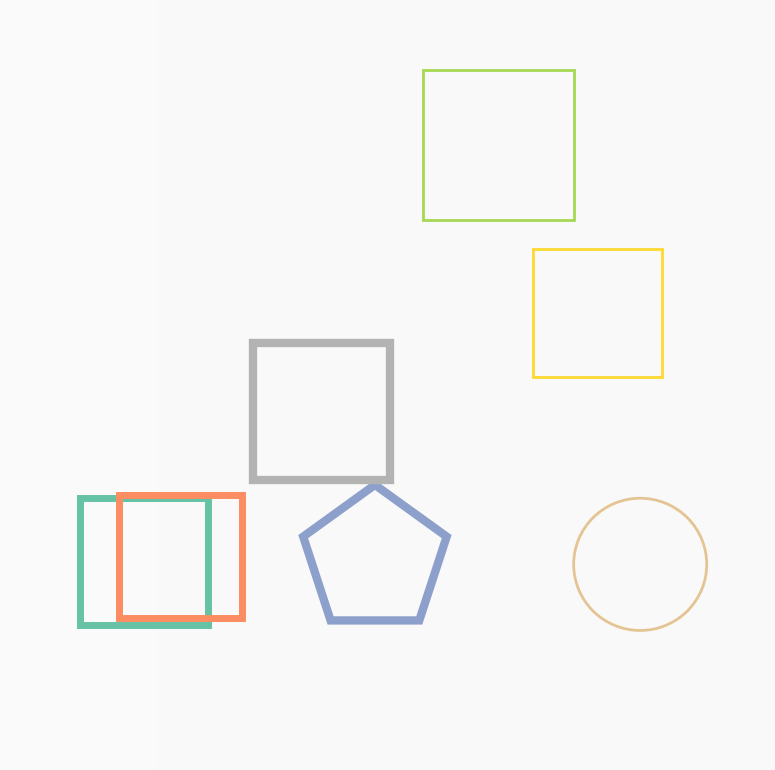[{"shape": "square", "thickness": 2.5, "radius": 0.41, "center": [0.186, 0.271]}, {"shape": "square", "thickness": 2.5, "radius": 0.4, "center": [0.233, 0.277]}, {"shape": "pentagon", "thickness": 3, "radius": 0.49, "center": [0.484, 0.273]}, {"shape": "square", "thickness": 1, "radius": 0.49, "center": [0.643, 0.811]}, {"shape": "square", "thickness": 1, "radius": 0.42, "center": [0.771, 0.594]}, {"shape": "circle", "thickness": 1, "radius": 0.43, "center": [0.826, 0.267]}, {"shape": "square", "thickness": 3, "radius": 0.44, "center": [0.415, 0.466]}]